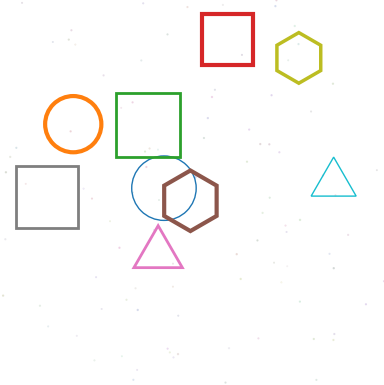[{"shape": "circle", "thickness": 1, "radius": 0.42, "center": [0.426, 0.511]}, {"shape": "circle", "thickness": 3, "radius": 0.37, "center": [0.19, 0.677]}, {"shape": "square", "thickness": 2, "radius": 0.42, "center": [0.385, 0.676]}, {"shape": "square", "thickness": 3, "radius": 0.33, "center": [0.59, 0.898]}, {"shape": "hexagon", "thickness": 3, "radius": 0.39, "center": [0.495, 0.479]}, {"shape": "triangle", "thickness": 2, "radius": 0.36, "center": [0.411, 0.341]}, {"shape": "square", "thickness": 2, "radius": 0.4, "center": [0.122, 0.489]}, {"shape": "hexagon", "thickness": 2.5, "radius": 0.33, "center": [0.776, 0.85]}, {"shape": "triangle", "thickness": 1, "radius": 0.34, "center": [0.867, 0.524]}]